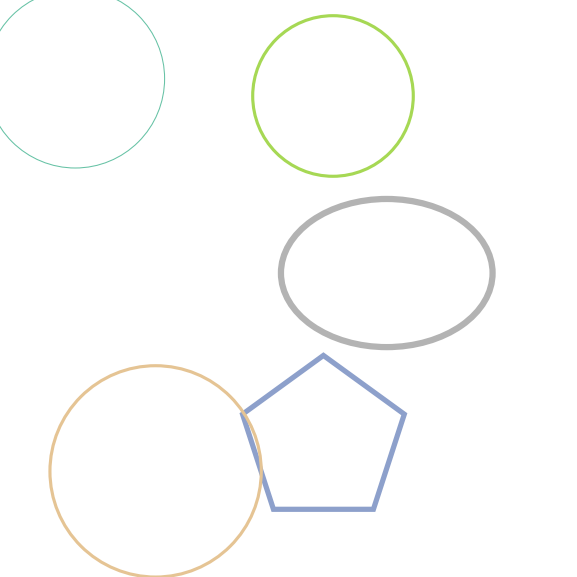[{"shape": "circle", "thickness": 0.5, "radius": 0.77, "center": [0.13, 0.863]}, {"shape": "pentagon", "thickness": 2.5, "radius": 0.74, "center": [0.56, 0.236]}, {"shape": "circle", "thickness": 1.5, "radius": 0.7, "center": [0.577, 0.833]}, {"shape": "circle", "thickness": 1.5, "radius": 0.91, "center": [0.269, 0.183]}, {"shape": "oval", "thickness": 3, "radius": 0.92, "center": [0.67, 0.526]}]